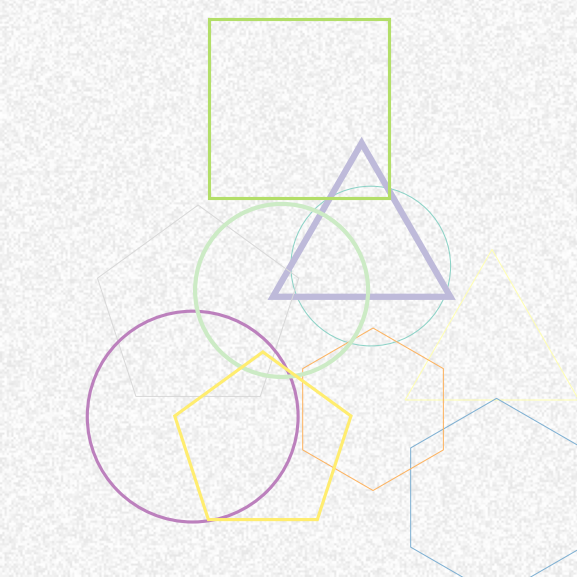[{"shape": "circle", "thickness": 0.5, "radius": 0.69, "center": [0.642, 0.538]}, {"shape": "triangle", "thickness": 0.5, "radius": 0.87, "center": [0.852, 0.393]}, {"shape": "triangle", "thickness": 3, "radius": 0.89, "center": [0.626, 0.574]}, {"shape": "hexagon", "thickness": 0.5, "radius": 0.86, "center": [0.86, 0.138]}, {"shape": "hexagon", "thickness": 0.5, "radius": 0.7, "center": [0.646, 0.29]}, {"shape": "square", "thickness": 1.5, "radius": 0.78, "center": [0.517, 0.811]}, {"shape": "pentagon", "thickness": 0.5, "radius": 0.92, "center": [0.343, 0.461]}, {"shape": "circle", "thickness": 1.5, "radius": 0.91, "center": [0.334, 0.278]}, {"shape": "circle", "thickness": 2, "radius": 0.75, "center": [0.488, 0.496]}, {"shape": "pentagon", "thickness": 1.5, "radius": 0.8, "center": [0.455, 0.229]}]